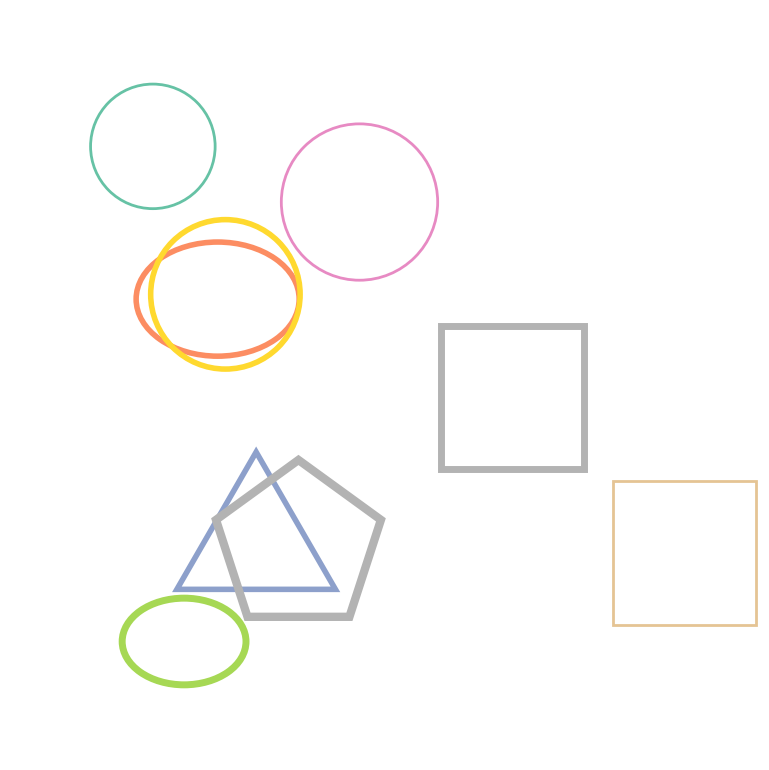[{"shape": "circle", "thickness": 1, "radius": 0.4, "center": [0.199, 0.81]}, {"shape": "oval", "thickness": 2, "radius": 0.53, "center": [0.283, 0.612]}, {"shape": "triangle", "thickness": 2, "radius": 0.59, "center": [0.333, 0.294]}, {"shape": "circle", "thickness": 1, "radius": 0.51, "center": [0.467, 0.738]}, {"shape": "oval", "thickness": 2.5, "radius": 0.4, "center": [0.239, 0.167]}, {"shape": "circle", "thickness": 2, "radius": 0.49, "center": [0.293, 0.618]}, {"shape": "square", "thickness": 1, "radius": 0.47, "center": [0.889, 0.282]}, {"shape": "square", "thickness": 2.5, "radius": 0.46, "center": [0.666, 0.483]}, {"shape": "pentagon", "thickness": 3, "radius": 0.56, "center": [0.388, 0.29]}]